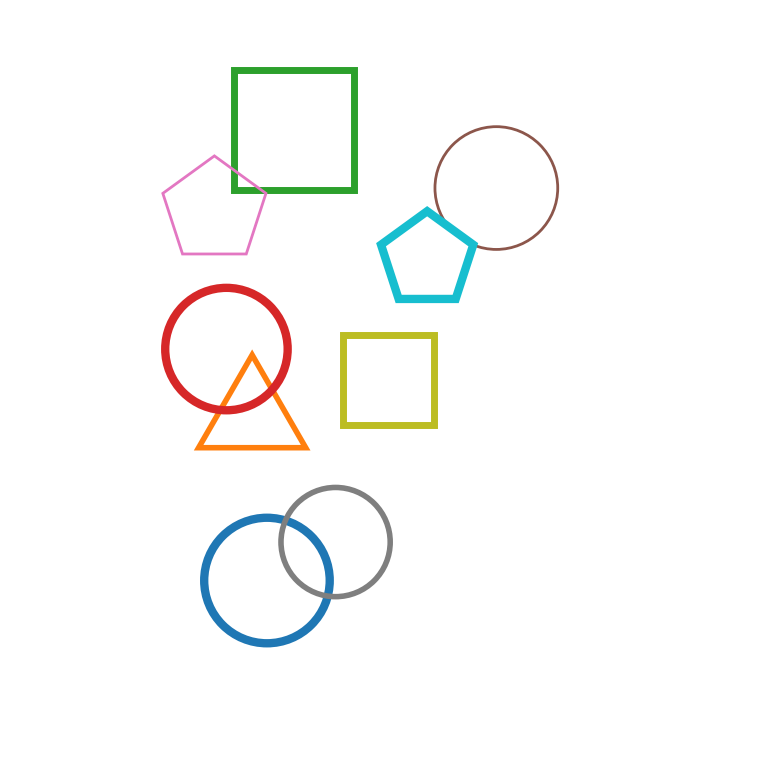[{"shape": "circle", "thickness": 3, "radius": 0.41, "center": [0.347, 0.246]}, {"shape": "triangle", "thickness": 2, "radius": 0.4, "center": [0.327, 0.459]}, {"shape": "square", "thickness": 2.5, "radius": 0.39, "center": [0.382, 0.831]}, {"shape": "circle", "thickness": 3, "radius": 0.4, "center": [0.294, 0.547]}, {"shape": "circle", "thickness": 1, "radius": 0.4, "center": [0.645, 0.756]}, {"shape": "pentagon", "thickness": 1, "radius": 0.35, "center": [0.278, 0.727]}, {"shape": "circle", "thickness": 2, "radius": 0.35, "center": [0.436, 0.296]}, {"shape": "square", "thickness": 2.5, "radius": 0.3, "center": [0.505, 0.506]}, {"shape": "pentagon", "thickness": 3, "radius": 0.31, "center": [0.555, 0.663]}]